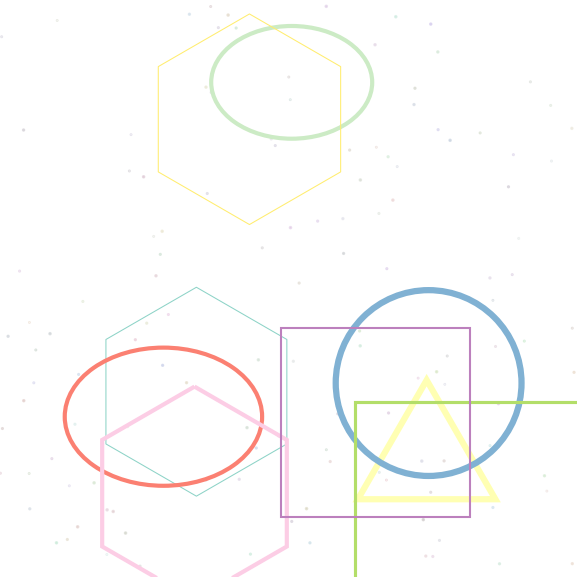[{"shape": "hexagon", "thickness": 0.5, "radius": 0.9, "center": [0.34, 0.321]}, {"shape": "triangle", "thickness": 3, "radius": 0.69, "center": [0.739, 0.203]}, {"shape": "oval", "thickness": 2, "radius": 0.85, "center": [0.283, 0.278]}, {"shape": "circle", "thickness": 3, "radius": 0.8, "center": [0.742, 0.336]}, {"shape": "square", "thickness": 1.5, "radius": 0.98, "center": [0.811, 0.107]}, {"shape": "hexagon", "thickness": 2, "radius": 0.92, "center": [0.337, 0.145]}, {"shape": "square", "thickness": 1, "radius": 0.82, "center": [0.651, 0.268]}, {"shape": "oval", "thickness": 2, "radius": 0.7, "center": [0.505, 0.857]}, {"shape": "hexagon", "thickness": 0.5, "radius": 0.91, "center": [0.432, 0.793]}]